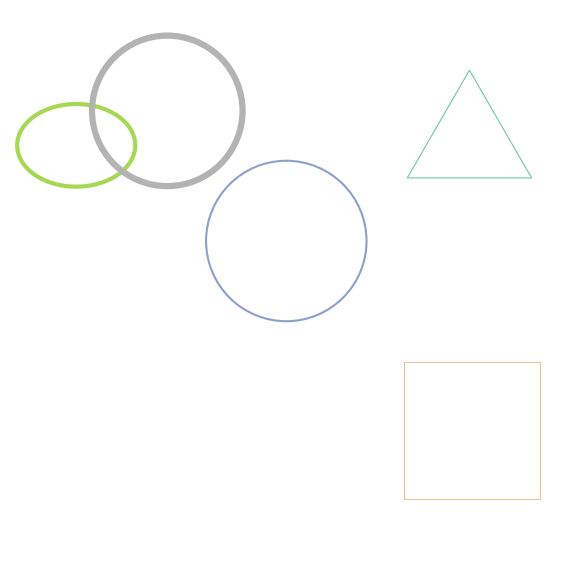[{"shape": "triangle", "thickness": 0.5, "radius": 0.62, "center": [0.813, 0.753]}, {"shape": "circle", "thickness": 1, "radius": 0.69, "center": [0.496, 0.582]}, {"shape": "oval", "thickness": 2, "radius": 0.51, "center": [0.132, 0.747]}, {"shape": "square", "thickness": 0.5, "radius": 0.59, "center": [0.818, 0.253]}, {"shape": "circle", "thickness": 3, "radius": 0.65, "center": [0.29, 0.807]}]